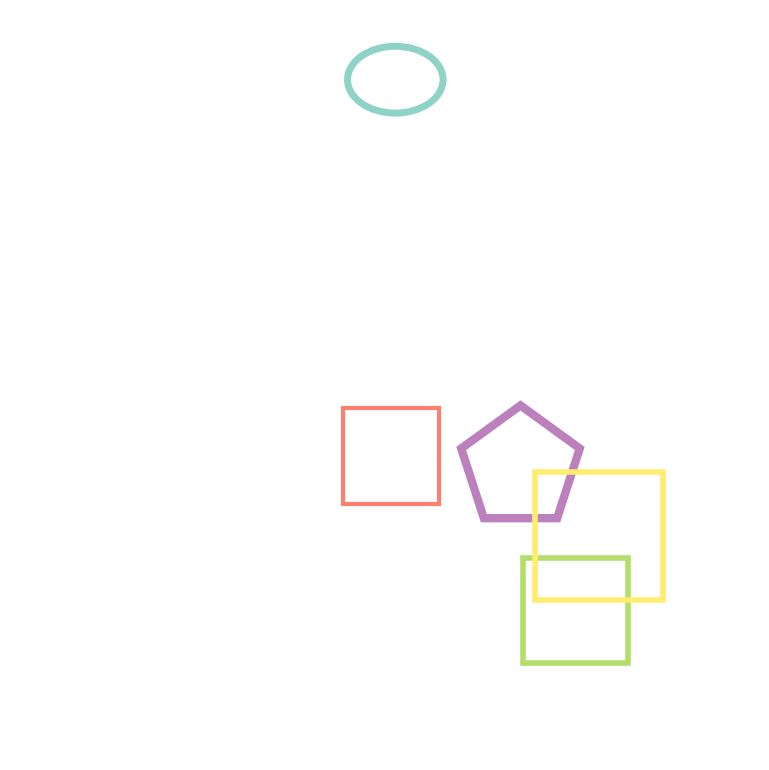[{"shape": "oval", "thickness": 2.5, "radius": 0.31, "center": [0.513, 0.897]}, {"shape": "square", "thickness": 1.5, "radius": 0.31, "center": [0.508, 0.408]}, {"shape": "square", "thickness": 2, "radius": 0.34, "center": [0.747, 0.207]}, {"shape": "pentagon", "thickness": 3, "radius": 0.4, "center": [0.676, 0.393]}, {"shape": "square", "thickness": 2, "radius": 0.42, "center": [0.778, 0.304]}]